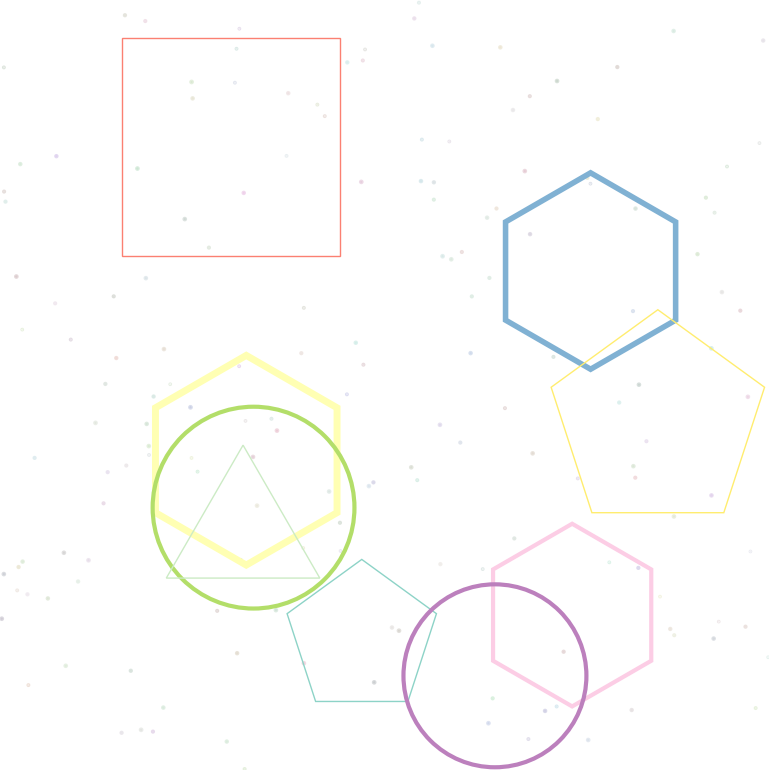[{"shape": "pentagon", "thickness": 0.5, "radius": 0.51, "center": [0.47, 0.172]}, {"shape": "hexagon", "thickness": 2.5, "radius": 0.68, "center": [0.32, 0.402]}, {"shape": "square", "thickness": 0.5, "radius": 0.71, "center": [0.3, 0.809]}, {"shape": "hexagon", "thickness": 2, "radius": 0.64, "center": [0.767, 0.648]}, {"shape": "circle", "thickness": 1.5, "radius": 0.66, "center": [0.329, 0.341]}, {"shape": "hexagon", "thickness": 1.5, "radius": 0.59, "center": [0.743, 0.201]}, {"shape": "circle", "thickness": 1.5, "radius": 0.59, "center": [0.643, 0.122]}, {"shape": "triangle", "thickness": 0.5, "radius": 0.58, "center": [0.316, 0.307]}, {"shape": "pentagon", "thickness": 0.5, "radius": 0.73, "center": [0.854, 0.452]}]